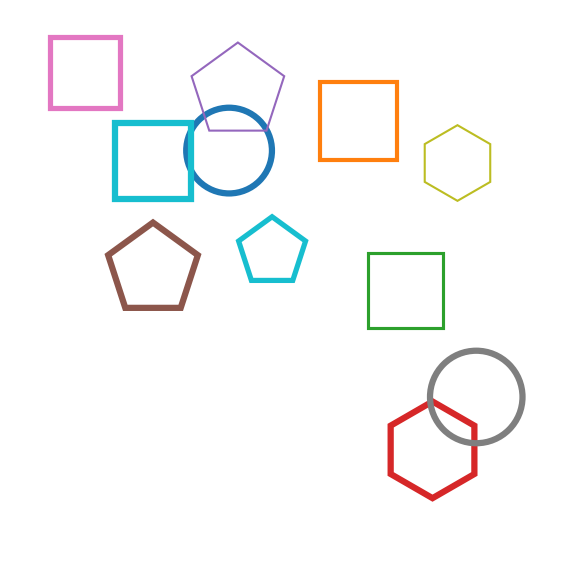[{"shape": "circle", "thickness": 3, "radius": 0.37, "center": [0.397, 0.738]}, {"shape": "square", "thickness": 2, "radius": 0.34, "center": [0.621, 0.789]}, {"shape": "square", "thickness": 1.5, "radius": 0.33, "center": [0.702, 0.496]}, {"shape": "hexagon", "thickness": 3, "radius": 0.42, "center": [0.749, 0.22]}, {"shape": "pentagon", "thickness": 1, "radius": 0.42, "center": [0.412, 0.841]}, {"shape": "pentagon", "thickness": 3, "radius": 0.41, "center": [0.265, 0.532]}, {"shape": "square", "thickness": 2.5, "radius": 0.31, "center": [0.147, 0.874]}, {"shape": "circle", "thickness": 3, "radius": 0.4, "center": [0.825, 0.312]}, {"shape": "hexagon", "thickness": 1, "radius": 0.33, "center": [0.792, 0.717]}, {"shape": "pentagon", "thickness": 2.5, "radius": 0.3, "center": [0.471, 0.563]}, {"shape": "square", "thickness": 3, "radius": 0.33, "center": [0.265, 0.721]}]